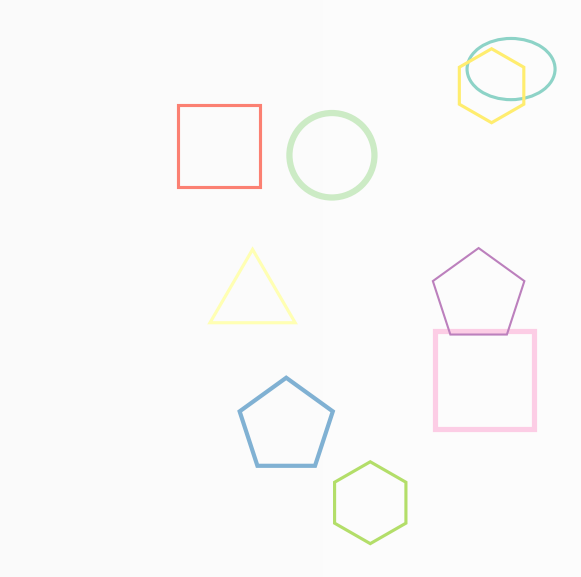[{"shape": "oval", "thickness": 1.5, "radius": 0.38, "center": [0.879, 0.88]}, {"shape": "triangle", "thickness": 1.5, "radius": 0.42, "center": [0.435, 0.483]}, {"shape": "square", "thickness": 1.5, "radius": 0.35, "center": [0.376, 0.747]}, {"shape": "pentagon", "thickness": 2, "radius": 0.42, "center": [0.492, 0.261]}, {"shape": "hexagon", "thickness": 1.5, "radius": 0.35, "center": [0.637, 0.129]}, {"shape": "square", "thickness": 2.5, "radius": 0.42, "center": [0.833, 0.342]}, {"shape": "pentagon", "thickness": 1, "radius": 0.41, "center": [0.823, 0.487]}, {"shape": "circle", "thickness": 3, "radius": 0.37, "center": [0.571, 0.73]}, {"shape": "hexagon", "thickness": 1.5, "radius": 0.32, "center": [0.846, 0.851]}]